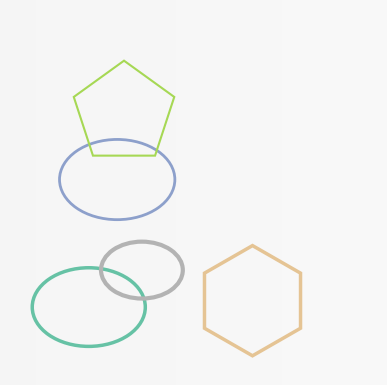[{"shape": "oval", "thickness": 2.5, "radius": 0.73, "center": [0.229, 0.202]}, {"shape": "oval", "thickness": 2, "radius": 0.74, "center": [0.302, 0.534]}, {"shape": "pentagon", "thickness": 1.5, "radius": 0.68, "center": [0.32, 0.706]}, {"shape": "hexagon", "thickness": 2.5, "radius": 0.72, "center": [0.652, 0.219]}, {"shape": "oval", "thickness": 3, "radius": 0.53, "center": [0.366, 0.298]}]